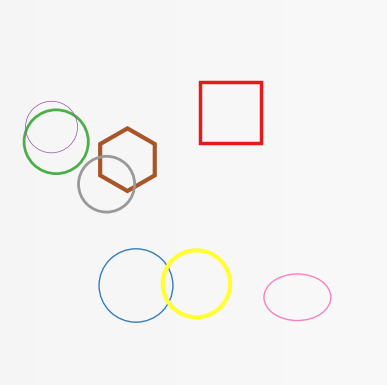[{"shape": "square", "thickness": 2.5, "radius": 0.39, "center": [0.595, 0.707]}, {"shape": "circle", "thickness": 1, "radius": 0.48, "center": [0.351, 0.258]}, {"shape": "circle", "thickness": 2, "radius": 0.41, "center": [0.145, 0.632]}, {"shape": "circle", "thickness": 0.5, "radius": 0.34, "center": [0.133, 0.67]}, {"shape": "circle", "thickness": 3, "radius": 0.43, "center": [0.507, 0.263]}, {"shape": "hexagon", "thickness": 3, "radius": 0.41, "center": [0.329, 0.585]}, {"shape": "oval", "thickness": 1, "radius": 0.43, "center": [0.767, 0.228]}, {"shape": "circle", "thickness": 2, "radius": 0.36, "center": [0.275, 0.522]}]